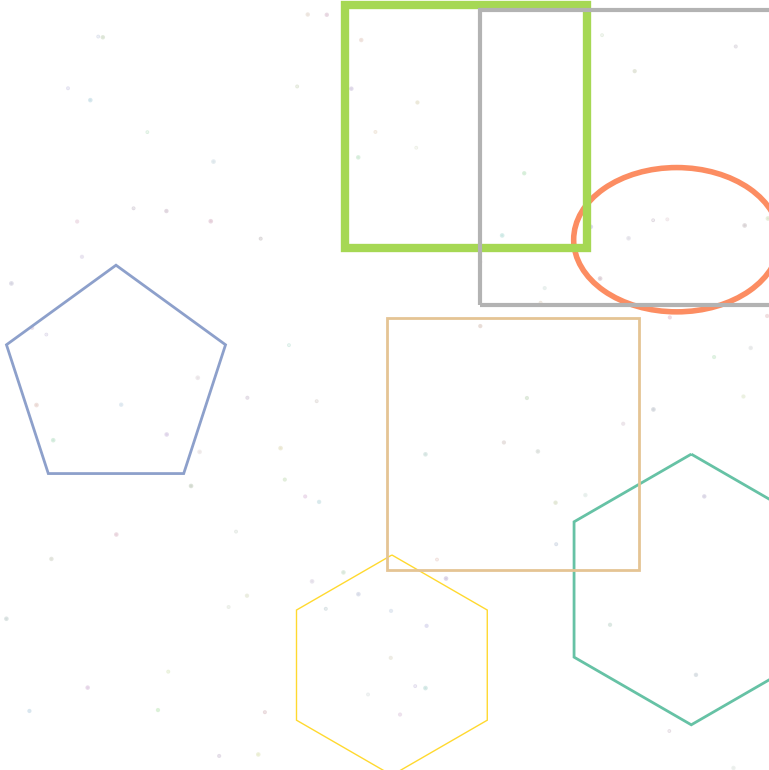[{"shape": "hexagon", "thickness": 1, "radius": 0.88, "center": [0.898, 0.234]}, {"shape": "oval", "thickness": 2, "radius": 0.67, "center": [0.879, 0.689]}, {"shape": "pentagon", "thickness": 1, "radius": 0.75, "center": [0.151, 0.506]}, {"shape": "square", "thickness": 3, "radius": 0.79, "center": [0.606, 0.836]}, {"shape": "hexagon", "thickness": 0.5, "radius": 0.72, "center": [0.509, 0.136]}, {"shape": "square", "thickness": 1, "radius": 0.82, "center": [0.666, 0.423]}, {"shape": "square", "thickness": 1.5, "radius": 0.96, "center": [0.815, 0.796]}]